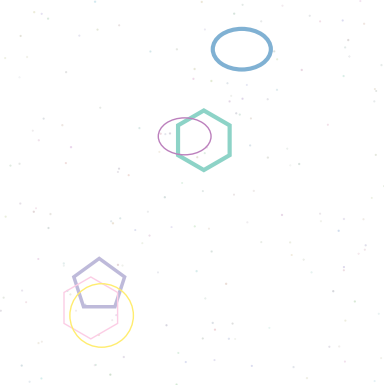[{"shape": "hexagon", "thickness": 3, "radius": 0.39, "center": [0.529, 0.636]}, {"shape": "pentagon", "thickness": 2.5, "radius": 0.35, "center": [0.258, 0.259]}, {"shape": "oval", "thickness": 3, "radius": 0.38, "center": [0.628, 0.872]}, {"shape": "hexagon", "thickness": 1, "radius": 0.4, "center": [0.236, 0.2]}, {"shape": "oval", "thickness": 1, "radius": 0.34, "center": [0.48, 0.646]}, {"shape": "circle", "thickness": 1, "radius": 0.41, "center": [0.264, 0.181]}]